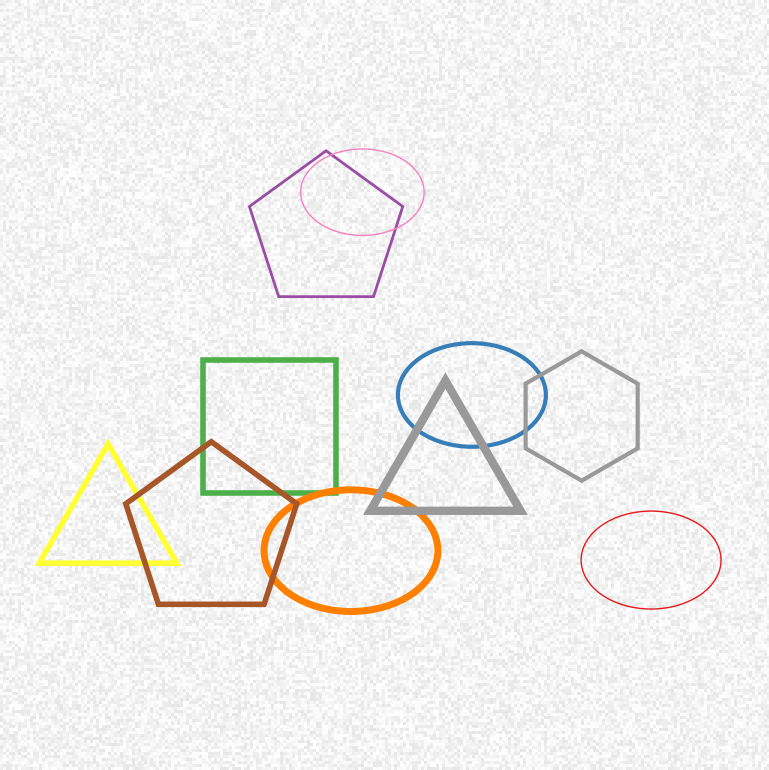[{"shape": "oval", "thickness": 0.5, "radius": 0.45, "center": [0.846, 0.273]}, {"shape": "oval", "thickness": 1.5, "radius": 0.48, "center": [0.613, 0.487]}, {"shape": "square", "thickness": 2, "radius": 0.43, "center": [0.35, 0.446]}, {"shape": "pentagon", "thickness": 1, "radius": 0.52, "center": [0.423, 0.699]}, {"shape": "oval", "thickness": 2.5, "radius": 0.56, "center": [0.456, 0.285]}, {"shape": "triangle", "thickness": 2, "radius": 0.52, "center": [0.14, 0.32]}, {"shape": "pentagon", "thickness": 2, "radius": 0.58, "center": [0.274, 0.31]}, {"shape": "oval", "thickness": 0.5, "radius": 0.4, "center": [0.471, 0.75]}, {"shape": "triangle", "thickness": 3, "radius": 0.56, "center": [0.578, 0.393]}, {"shape": "hexagon", "thickness": 1.5, "radius": 0.42, "center": [0.755, 0.46]}]